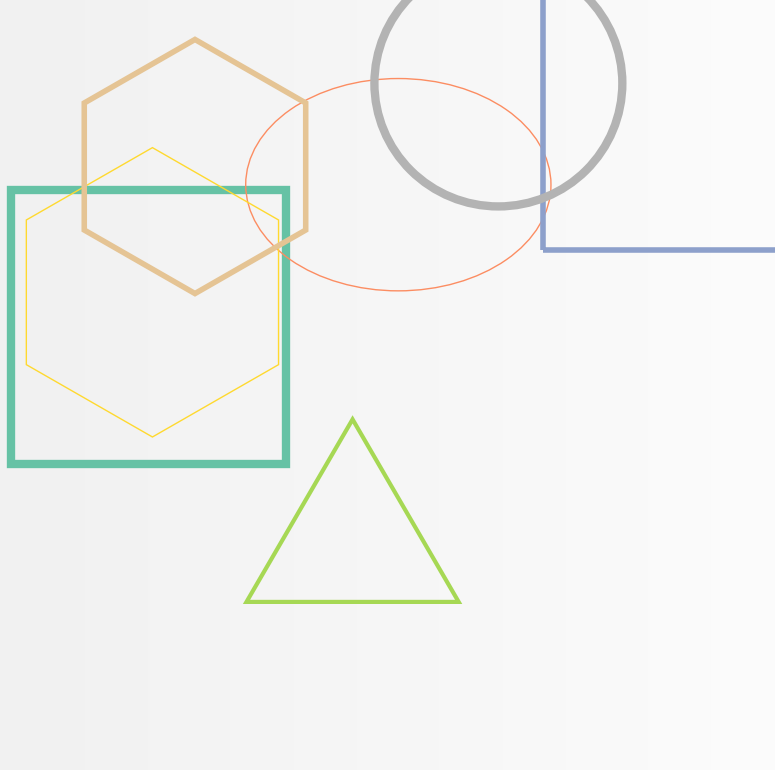[{"shape": "square", "thickness": 3, "radius": 0.89, "center": [0.191, 0.575]}, {"shape": "oval", "thickness": 0.5, "radius": 0.98, "center": [0.514, 0.76]}, {"shape": "square", "thickness": 2, "radius": 0.99, "center": [0.898, 0.873]}, {"shape": "triangle", "thickness": 1.5, "radius": 0.79, "center": [0.455, 0.297]}, {"shape": "hexagon", "thickness": 0.5, "radius": 0.94, "center": [0.197, 0.62]}, {"shape": "hexagon", "thickness": 2, "radius": 0.82, "center": [0.252, 0.784]}, {"shape": "circle", "thickness": 3, "radius": 0.8, "center": [0.643, 0.892]}]